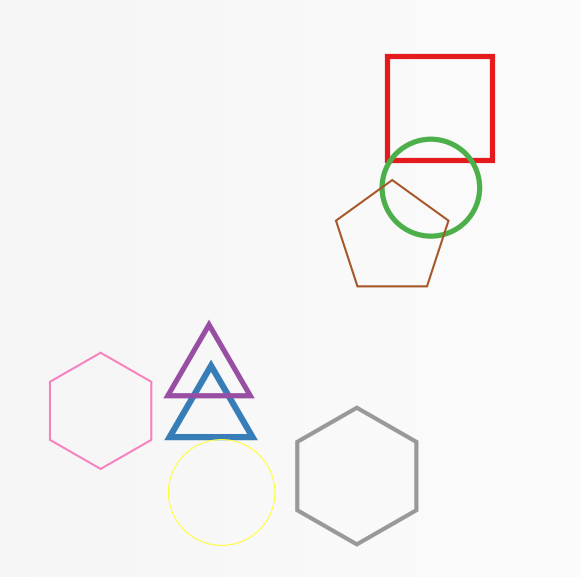[{"shape": "square", "thickness": 2.5, "radius": 0.45, "center": [0.756, 0.812]}, {"shape": "triangle", "thickness": 3, "radius": 0.41, "center": [0.363, 0.283]}, {"shape": "circle", "thickness": 2.5, "radius": 0.42, "center": [0.741, 0.674]}, {"shape": "triangle", "thickness": 2.5, "radius": 0.41, "center": [0.36, 0.355]}, {"shape": "circle", "thickness": 0.5, "radius": 0.46, "center": [0.381, 0.146]}, {"shape": "pentagon", "thickness": 1, "radius": 0.51, "center": [0.675, 0.586]}, {"shape": "hexagon", "thickness": 1, "radius": 0.5, "center": [0.173, 0.288]}, {"shape": "hexagon", "thickness": 2, "radius": 0.59, "center": [0.614, 0.175]}]